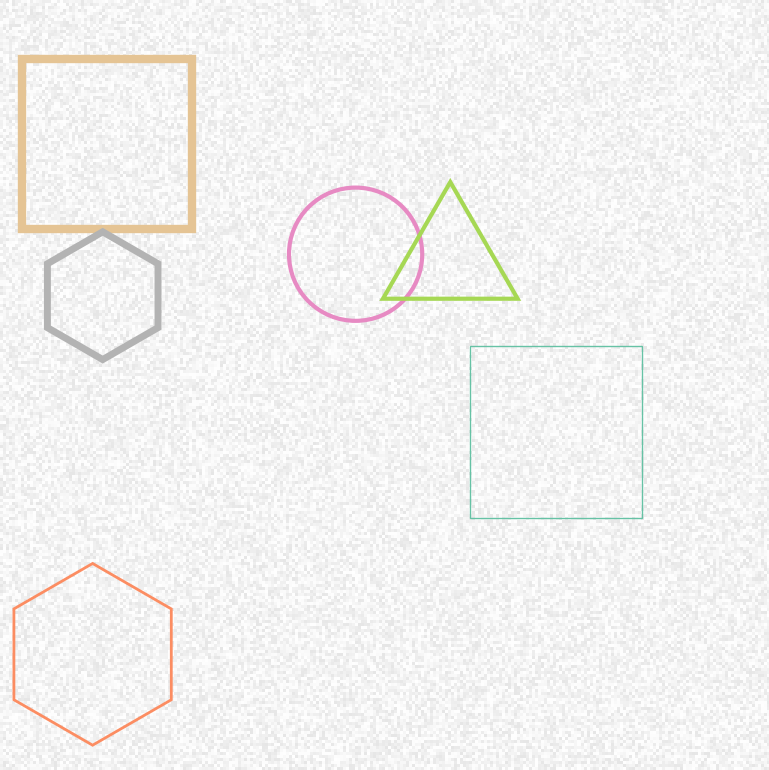[{"shape": "square", "thickness": 0.5, "radius": 0.56, "center": [0.722, 0.439]}, {"shape": "hexagon", "thickness": 1, "radius": 0.59, "center": [0.12, 0.15]}, {"shape": "circle", "thickness": 1.5, "radius": 0.43, "center": [0.462, 0.67]}, {"shape": "triangle", "thickness": 1.5, "radius": 0.51, "center": [0.585, 0.663]}, {"shape": "square", "thickness": 3, "radius": 0.55, "center": [0.139, 0.813]}, {"shape": "hexagon", "thickness": 2.5, "radius": 0.41, "center": [0.133, 0.616]}]